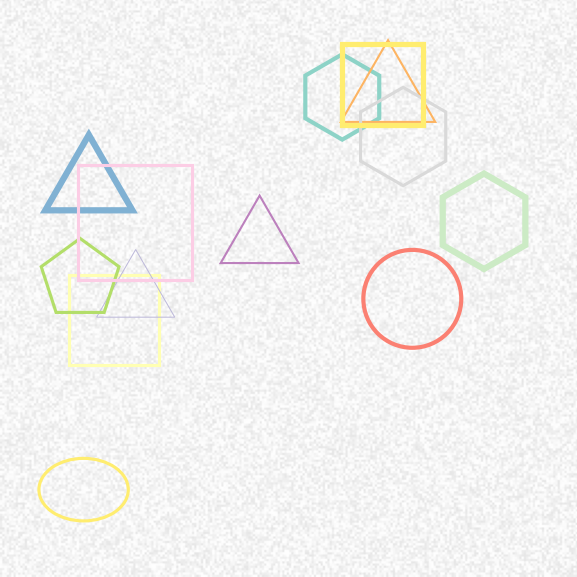[{"shape": "hexagon", "thickness": 2, "radius": 0.37, "center": [0.593, 0.831]}, {"shape": "square", "thickness": 1.5, "radius": 0.39, "center": [0.197, 0.445]}, {"shape": "triangle", "thickness": 0.5, "radius": 0.39, "center": [0.235, 0.489]}, {"shape": "circle", "thickness": 2, "radius": 0.42, "center": [0.714, 0.482]}, {"shape": "triangle", "thickness": 3, "radius": 0.44, "center": [0.154, 0.679]}, {"shape": "triangle", "thickness": 1, "radius": 0.47, "center": [0.672, 0.835]}, {"shape": "pentagon", "thickness": 1.5, "radius": 0.35, "center": [0.139, 0.515]}, {"shape": "square", "thickness": 1.5, "radius": 0.49, "center": [0.234, 0.614]}, {"shape": "hexagon", "thickness": 1.5, "radius": 0.43, "center": [0.698, 0.763]}, {"shape": "triangle", "thickness": 1, "radius": 0.39, "center": [0.45, 0.583]}, {"shape": "hexagon", "thickness": 3, "radius": 0.41, "center": [0.838, 0.616]}, {"shape": "oval", "thickness": 1.5, "radius": 0.39, "center": [0.145, 0.151]}, {"shape": "square", "thickness": 2.5, "radius": 0.35, "center": [0.662, 0.853]}]